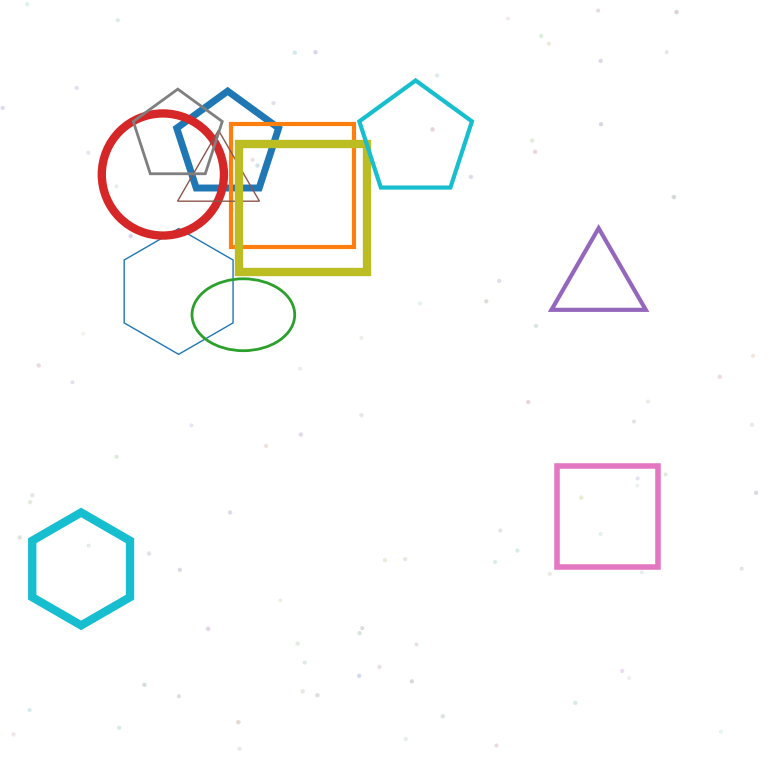[{"shape": "hexagon", "thickness": 0.5, "radius": 0.41, "center": [0.232, 0.621]}, {"shape": "pentagon", "thickness": 2.5, "radius": 0.35, "center": [0.296, 0.812]}, {"shape": "square", "thickness": 1.5, "radius": 0.4, "center": [0.38, 0.759]}, {"shape": "oval", "thickness": 1, "radius": 0.33, "center": [0.316, 0.591]}, {"shape": "circle", "thickness": 3, "radius": 0.4, "center": [0.212, 0.773]}, {"shape": "triangle", "thickness": 1.5, "radius": 0.35, "center": [0.777, 0.633]}, {"shape": "triangle", "thickness": 0.5, "radius": 0.31, "center": [0.284, 0.769]}, {"shape": "square", "thickness": 2, "radius": 0.33, "center": [0.788, 0.329]}, {"shape": "pentagon", "thickness": 1, "radius": 0.3, "center": [0.231, 0.823]}, {"shape": "square", "thickness": 3, "radius": 0.42, "center": [0.394, 0.729]}, {"shape": "hexagon", "thickness": 3, "radius": 0.37, "center": [0.105, 0.261]}, {"shape": "pentagon", "thickness": 1.5, "radius": 0.38, "center": [0.54, 0.819]}]